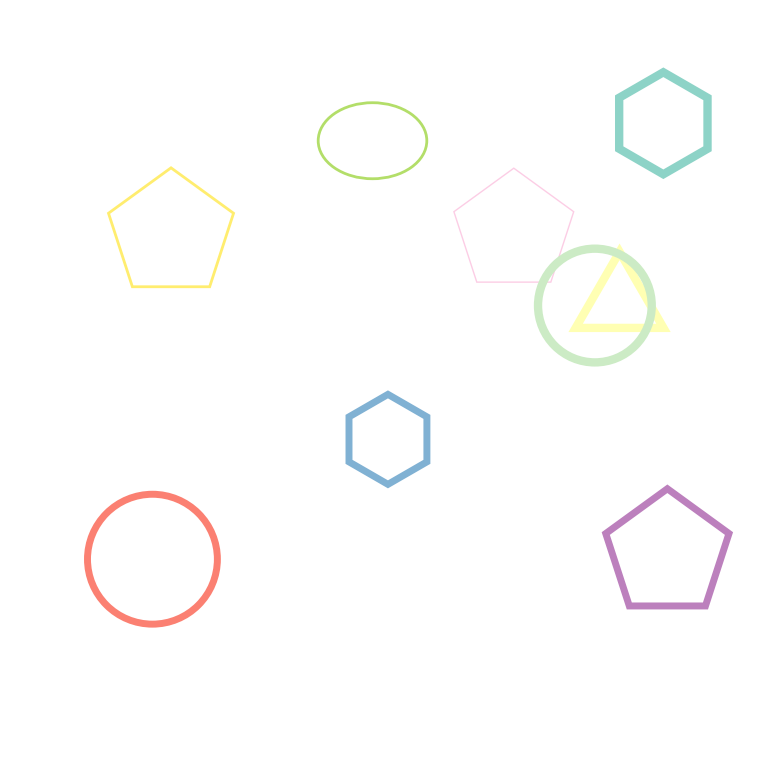[{"shape": "hexagon", "thickness": 3, "radius": 0.33, "center": [0.861, 0.84]}, {"shape": "triangle", "thickness": 3, "radius": 0.33, "center": [0.805, 0.607]}, {"shape": "circle", "thickness": 2.5, "radius": 0.42, "center": [0.198, 0.274]}, {"shape": "hexagon", "thickness": 2.5, "radius": 0.29, "center": [0.504, 0.429]}, {"shape": "oval", "thickness": 1, "radius": 0.35, "center": [0.484, 0.817]}, {"shape": "pentagon", "thickness": 0.5, "radius": 0.41, "center": [0.667, 0.7]}, {"shape": "pentagon", "thickness": 2.5, "radius": 0.42, "center": [0.867, 0.281]}, {"shape": "circle", "thickness": 3, "radius": 0.37, "center": [0.773, 0.603]}, {"shape": "pentagon", "thickness": 1, "radius": 0.43, "center": [0.222, 0.697]}]